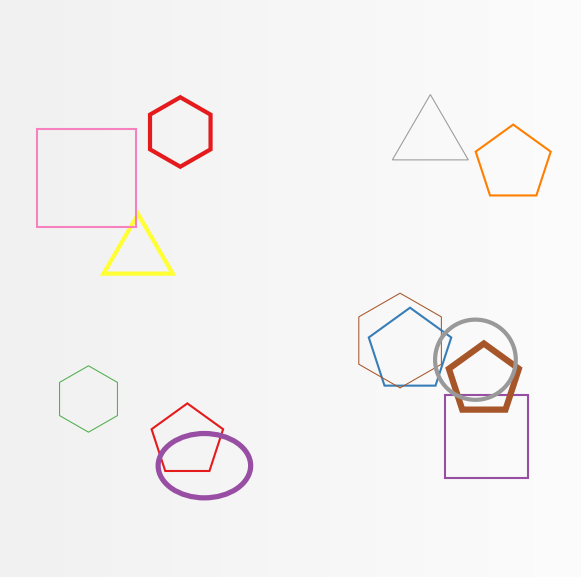[{"shape": "pentagon", "thickness": 1, "radius": 0.32, "center": [0.322, 0.236]}, {"shape": "hexagon", "thickness": 2, "radius": 0.3, "center": [0.31, 0.771]}, {"shape": "pentagon", "thickness": 1, "radius": 0.37, "center": [0.705, 0.392]}, {"shape": "hexagon", "thickness": 0.5, "radius": 0.29, "center": [0.152, 0.308]}, {"shape": "square", "thickness": 1, "radius": 0.36, "center": [0.837, 0.243]}, {"shape": "oval", "thickness": 2.5, "radius": 0.4, "center": [0.352, 0.193]}, {"shape": "pentagon", "thickness": 1, "radius": 0.34, "center": [0.883, 0.716]}, {"shape": "triangle", "thickness": 2, "radius": 0.34, "center": [0.238, 0.56]}, {"shape": "hexagon", "thickness": 0.5, "radius": 0.41, "center": [0.688, 0.409]}, {"shape": "pentagon", "thickness": 3, "radius": 0.32, "center": [0.832, 0.341]}, {"shape": "square", "thickness": 1, "radius": 0.43, "center": [0.149, 0.691]}, {"shape": "triangle", "thickness": 0.5, "radius": 0.38, "center": [0.74, 0.76]}, {"shape": "circle", "thickness": 2, "radius": 0.35, "center": [0.818, 0.376]}]